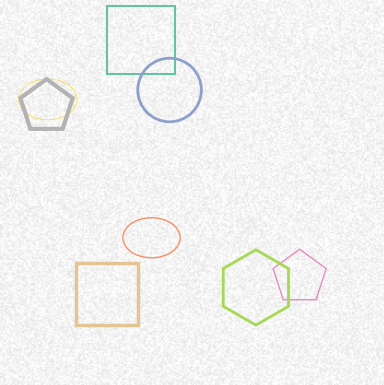[{"shape": "square", "thickness": 1.5, "radius": 0.44, "center": [0.367, 0.895]}, {"shape": "oval", "thickness": 1, "radius": 0.37, "center": [0.393, 0.382]}, {"shape": "circle", "thickness": 2, "radius": 0.41, "center": [0.441, 0.766]}, {"shape": "pentagon", "thickness": 1, "radius": 0.36, "center": [0.778, 0.28]}, {"shape": "hexagon", "thickness": 2, "radius": 0.49, "center": [0.665, 0.253]}, {"shape": "oval", "thickness": 0.5, "radius": 0.38, "center": [0.124, 0.742]}, {"shape": "square", "thickness": 2.5, "radius": 0.4, "center": [0.277, 0.237]}, {"shape": "pentagon", "thickness": 3, "radius": 0.36, "center": [0.121, 0.723]}]